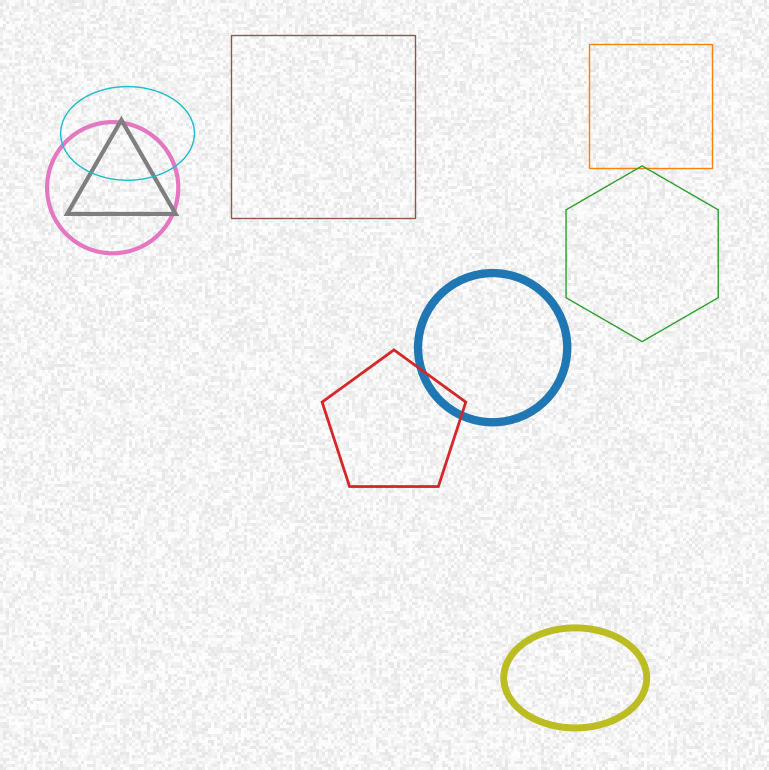[{"shape": "circle", "thickness": 3, "radius": 0.48, "center": [0.64, 0.548]}, {"shape": "square", "thickness": 0.5, "radius": 0.4, "center": [0.845, 0.862]}, {"shape": "hexagon", "thickness": 0.5, "radius": 0.57, "center": [0.834, 0.67]}, {"shape": "pentagon", "thickness": 1, "radius": 0.49, "center": [0.512, 0.447]}, {"shape": "square", "thickness": 0.5, "radius": 0.6, "center": [0.42, 0.835]}, {"shape": "circle", "thickness": 1.5, "radius": 0.43, "center": [0.146, 0.756]}, {"shape": "triangle", "thickness": 1.5, "radius": 0.41, "center": [0.158, 0.763]}, {"shape": "oval", "thickness": 2.5, "radius": 0.46, "center": [0.747, 0.12]}, {"shape": "oval", "thickness": 0.5, "radius": 0.43, "center": [0.166, 0.827]}]